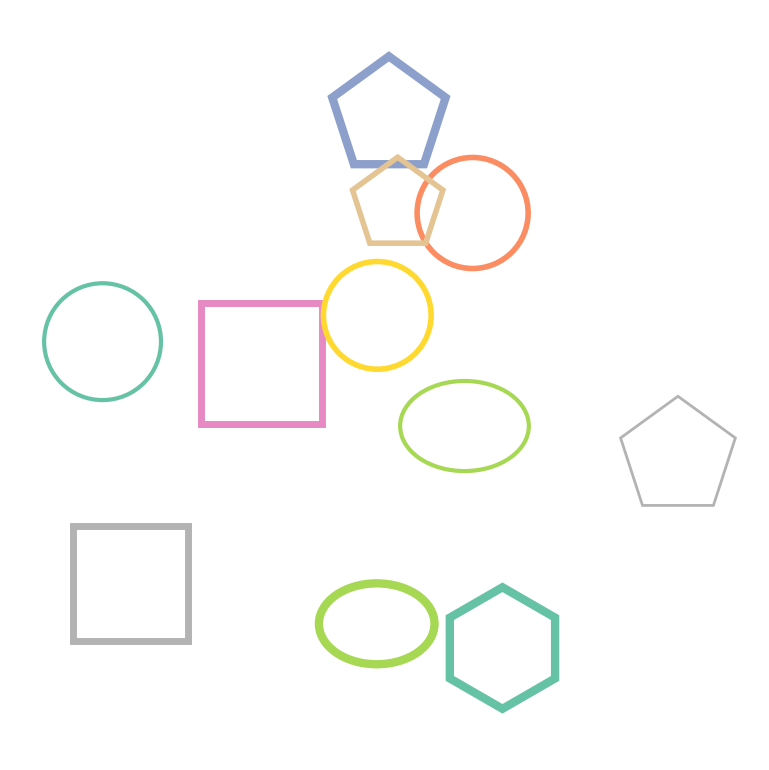[{"shape": "hexagon", "thickness": 3, "radius": 0.39, "center": [0.653, 0.158]}, {"shape": "circle", "thickness": 1.5, "radius": 0.38, "center": [0.133, 0.556]}, {"shape": "circle", "thickness": 2, "radius": 0.36, "center": [0.614, 0.723]}, {"shape": "pentagon", "thickness": 3, "radius": 0.39, "center": [0.505, 0.849]}, {"shape": "square", "thickness": 2.5, "radius": 0.39, "center": [0.339, 0.527]}, {"shape": "oval", "thickness": 3, "radius": 0.38, "center": [0.489, 0.19]}, {"shape": "oval", "thickness": 1.5, "radius": 0.42, "center": [0.603, 0.447]}, {"shape": "circle", "thickness": 2, "radius": 0.35, "center": [0.49, 0.59]}, {"shape": "pentagon", "thickness": 2, "radius": 0.31, "center": [0.517, 0.734]}, {"shape": "square", "thickness": 2.5, "radius": 0.37, "center": [0.169, 0.242]}, {"shape": "pentagon", "thickness": 1, "radius": 0.39, "center": [0.88, 0.407]}]